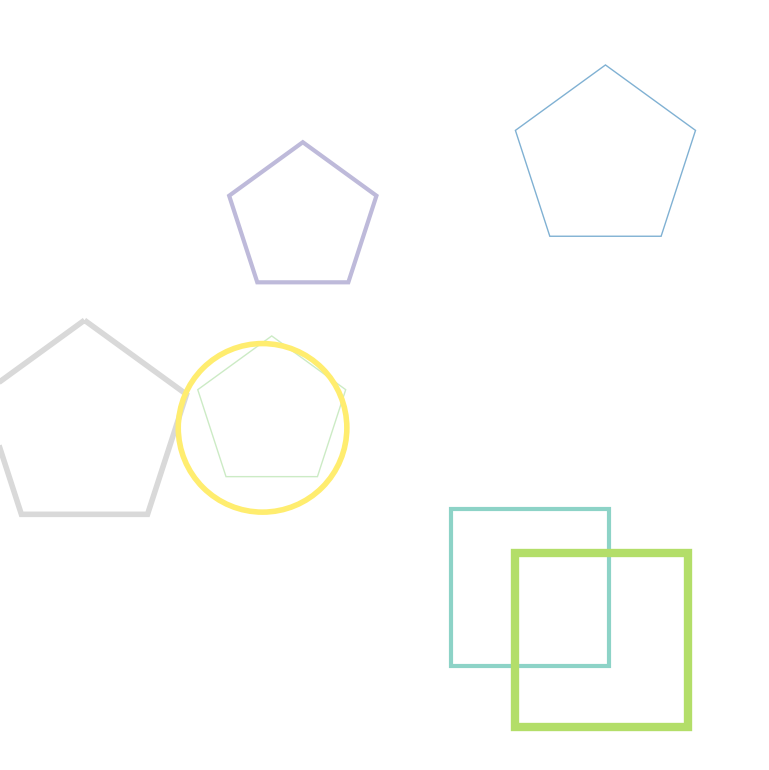[{"shape": "square", "thickness": 1.5, "radius": 0.51, "center": [0.689, 0.237]}, {"shape": "pentagon", "thickness": 1.5, "radius": 0.5, "center": [0.393, 0.715]}, {"shape": "pentagon", "thickness": 0.5, "radius": 0.61, "center": [0.786, 0.793]}, {"shape": "square", "thickness": 3, "radius": 0.56, "center": [0.781, 0.169]}, {"shape": "pentagon", "thickness": 2, "radius": 0.7, "center": [0.11, 0.445]}, {"shape": "pentagon", "thickness": 0.5, "radius": 0.51, "center": [0.353, 0.463]}, {"shape": "circle", "thickness": 2, "radius": 0.55, "center": [0.341, 0.444]}]